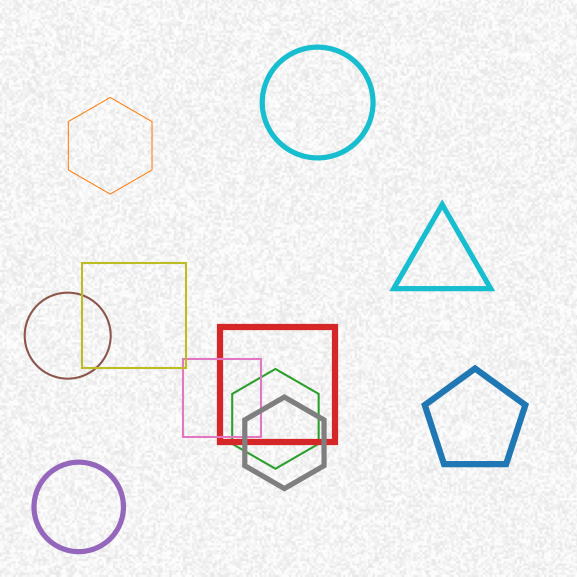[{"shape": "pentagon", "thickness": 3, "radius": 0.46, "center": [0.823, 0.269]}, {"shape": "hexagon", "thickness": 0.5, "radius": 0.42, "center": [0.191, 0.747]}, {"shape": "hexagon", "thickness": 1, "radius": 0.43, "center": [0.477, 0.274]}, {"shape": "square", "thickness": 3, "radius": 0.5, "center": [0.481, 0.334]}, {"shape": "circle", "thickness": 2.5, "radius": 0.39, "center": [0.136, 0.121]}, {"shape": "circle", "thickness": 1, "radius": 0.37, "center": [0.117, 0.418]}, {"shape": "square", "thickness": 1, "radius": 0.34, "center": [0.384, 0.31]}, {"shape": "hexagon", "thickness": 2.5, "radius": 0.4, "center": [0.493, 0.232]}, {"shape": "square", "thickness": 1, "radius": 0.45, "center": [0.232, 0.452]}, {"shape": "triangle", "thickness": 2.5, "radius": 0.49, "center": [0.766, 0.548]}, {"shape": "circle", "thickness": 2.5, "radius": 0.48, "center": [0.55, 0.822]}]